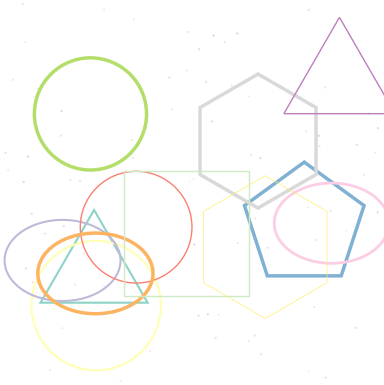[{"shape": "triangle", "thickness": 1.5, "radius": 0.8, "center": [0.244, 0.294]}, {"shape": "circle", "thickness": 1.5, "radius": 0.84, "center": [0.25, 0.206]}, {"shape": "oval", "thickness": 1.5, "radius": 0.75, "center": [0.162, 0.324]}, {"shape": "circle", "thickness": 1, "radius": 0.73, "center": [0.354, 0.41]}, {"shape": "pentagon", "thickness": 2.5, "radius": 0.82, "center": [0.79, 0.416]}, {"shape": "oval", "thickness": 2.5, "radius": 0.75, "center": [0.248, 0.29]}, {"shape": "circle", "thickness": 2.5, "radius": 0.73, "center": [0.235, 0.704]}, {"shape": "oval", "thickness": 2, "radius": 0.74, "center": [0.861, 0.42]}, {"shape": "hexagon", "thickness": 2.5, "radius": 0.87, "center": [0.67, 0.634]}, {"shape": "triangle", "thickness": 1, "radius": 0.83, "center": [0.882, 0.788]}, {"shape": "square", "thickness": 1, "radius": 0.81, "center": [0.484, 0.394]}, {"shape": "hexagon", "thickness": 0.5, "radius": 0.93, "center": [0.689, 0.358]}]